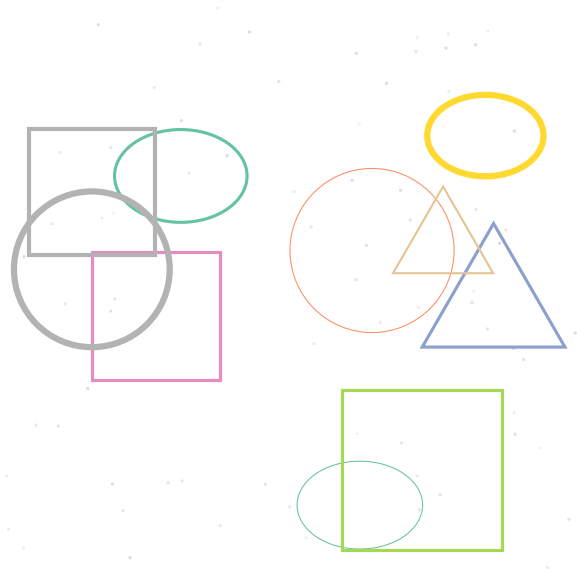[{"shape": "oval", "thickness": 0.5, "radius": 0.54, "center": [0.623, 0.124]}, {"shape": "oval", "thickness": 1.5, "radius": 0.57, "center": [0.313, 0.694]}, {"shape": "circle", "thickness": 0.5, "radius": 0.71, "center": [0.644, 0.565]}, {"shape": "triangle", "thickness": 1.5, "radius": 0.71, "center": [0.855, 0.469]}, {"shape": "square", "thickness": 1.5, "radius": 0.55, "center": [0.27, 0.452]}, {"shape": "square", "thickness": 1.5, "radius": 0.69, "center": [0.731, 0.185]}, {"shape": "oval", "thickness": 3, "radius": 0.5, "center": [0.84, 0.764]}, {"shape": "triangle", "thickness": 1, "radius": 0.5, "center": [0.767, 0.576]}, {"shape": "square", "thickness": 2, "radius": 0.54, "center": [0.159, 0.667]}, {"shape": "circle", "thickness": 3, "radius": 0.67, "center": [0.159, 0.533]}]